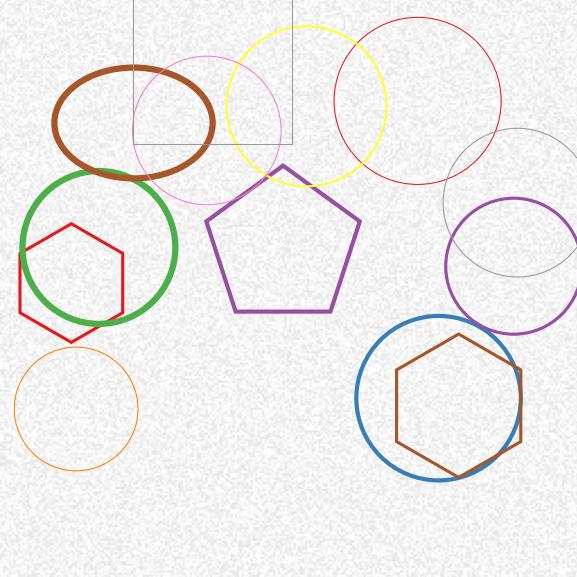[{"shape": "hexagon", "thickness": 1.5, "radius": 0.51, "center": [0.124, 0.509]}, {"shape": "circle", "thickness": 0.5, "radius": 0.72, "center": [0.723, 0.824]}, {"shape": "circle", "thickness": 2, "radius": 0.71, "center": [0.759, 0.31]}, {"shape": "circle", "thickness": 3, "radius": 0.66, "center": [0.171, 0.571]}, {"shape": "circle", "thickness": 1.5, "radius": 0.59, "center": [0.89, 0.538]}, {"shape": "pentagon", "thickness": 2, "radius": 0.7, "center": [0.49, 0.573]}, {"shape": "circle", "thickness": 0.5, "radius": 0.54, "center": [0.132, 0.291]}, {"shape": "circle", "thickness": 1, "radius": 0.69, "center": [0.531, 0.815]}, {"shape": "oval", "thickness": 3, "radius": 0.69, "center": [0.231, 0.786]}, {"shape": "hexagon", "thickness": 1.5, "radius": 0.62, "center": [0.794, 0.297]}, {"shape": "circle", "thickness": 0.5, "radius": 0.64, "center": [0.358, 0.773]}, {"shape": "square", "thickness": 0.5, "radius": 0.69, "center": [0.368, 0.888]}, {"shape": "circle", "thickness": 0.5, "radius": 0.64, "center": [0.896, 0.648]}]